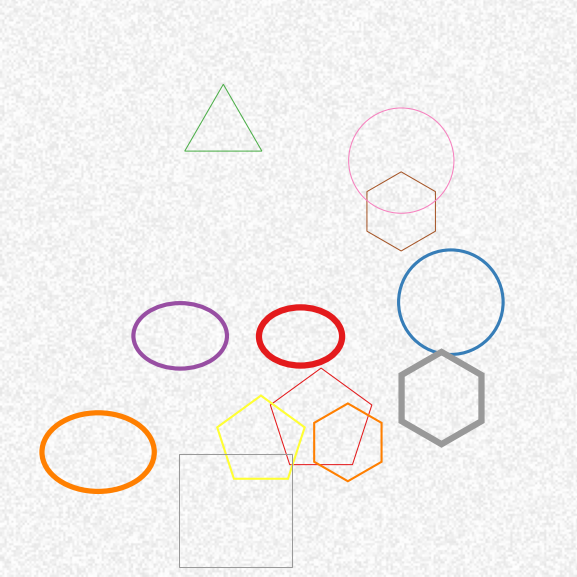[{"shape": "pentagon", "thickness": 0.5, "radius": 0.46, "center": [0.556, 0.269]}, {"shape": "oval", "thickness": 3, "radius": 0.36, "center": [0.52, 0.417]}, {"shape": "circle", "thickness": 1.5, "radius": 0.45, "center": [0.781, 0.476]}, {"shape": "triangle", "thickness": 0.5, "radius": 0.39, "center": [0.387, 0.776]}, {"shape": "oval", "thickness": 2, "radius": 0.41, "center": [0.312, 0.418]}, {"shape": "oval", "thickness": 2.5, "radius": 0.49, "center": [0.17, 0.216]}, {"shape": "hexagon", "thickness": 1, "radius": 0.34, "center": [0.602, 0.233]}, {"shape": "pentagon", "thickness": 1, "radius": 0.4, "center": [0.452, 0.235]}, {"shape": "hexagon", "thickness": 0.5, "radius": 0.34, "center": [0.695, 0.633]}, {"shape": "circle", "thickness": 0.5, "radius": 0.46, "center": [0.695, 0.721]}, {"shape": "hexagon", "thickness": 3, "radius": 0.4, "center": [0.765, 0.31]}, {"shape": "square", "thickness": 0.5, "radius": 0.49, "center": [0.408, 0.115]}]